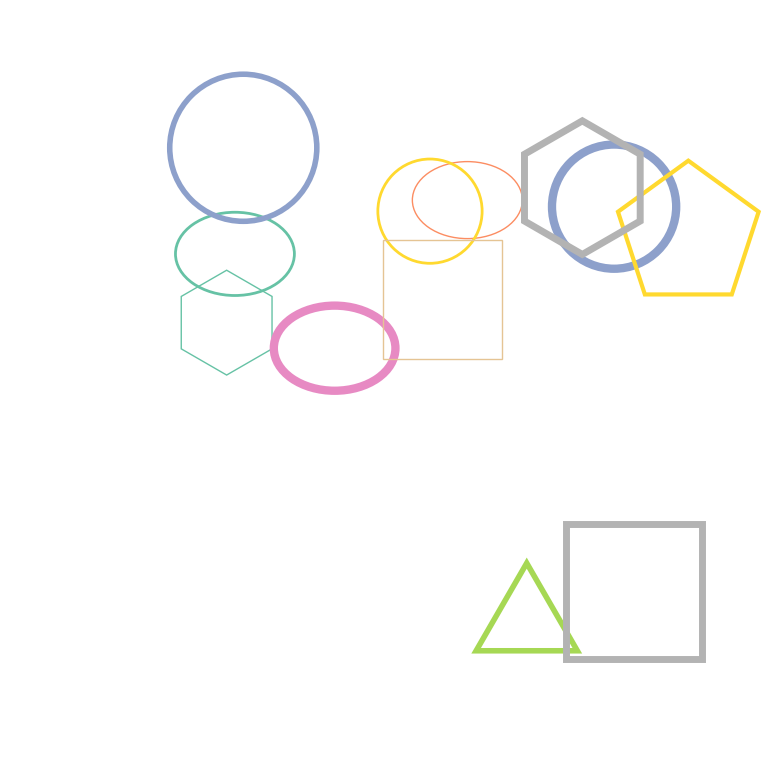[{"shape": "oval", "thickness": 1, "radius": 0.39, "center": [0.305, 0.67]}, {"shape": "hexagon", "thickness": 0.5, "radius": 0.34, "center": [0.294, 0.581]}, {"shape": "oval", "thickness": 0.5, "radius": 0.36, "center": [0.607, 0.74]}, {"shape": "circle", "thickness": 3, "radius": 0.4, "center": [0.798, 0.732]}, {"shape": "circle", "thickness": 2, "radius": 0.48, "center": [0.316, 0.808]}, {"shape": "oval", "thickness": 3, "radius": 0.39, "center": [0.435, 0.548]}, {"shape": "triangle", "thickness": 2, "radius": 0.38, "center": [0.684, 0.193]}, {"shape": "circle", "thickness": 1, "radius": 0.34, "center": [0.558, 0.726]}, {"shape": "pentagon", "thickness": 1.5, "radius": 0.48, "center": [0.894, 0.695]}, {"shape": "square", "thickness": 0.5, "radius": 0.39, "center": [0.575, 0.611]}, {"shape": "hexagon", "thickness": 2.5, "radius": 0.43, "center": [0.756, 0.756]}, {"shape": "square", "thickness": 2.5, "radius": 0.44, "center": [0.823, 0.232]}]